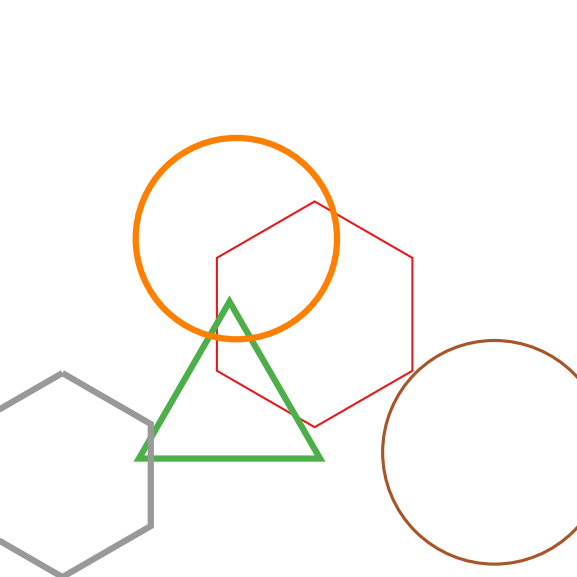[{"shape": "hexagon", "thickness": 1, "radius": 0.98, "center": [0.545, 0.455]}, {"shape": "triangle", "thickness": 3, "radius": 0.91, "center": [0.397, 0.296]}, {"shape": "circle", "thickness": 3, "radius": 0.87, "center": [0.409, 0.586]}, {"shape": "circle", "thickness": 1.5, "radius": 0.97, "center": [0.856, 0.216]}, {"shape": "hexagon", "thickness": 3, "radius": 0.88, "center": [0.108, 0.177]}]